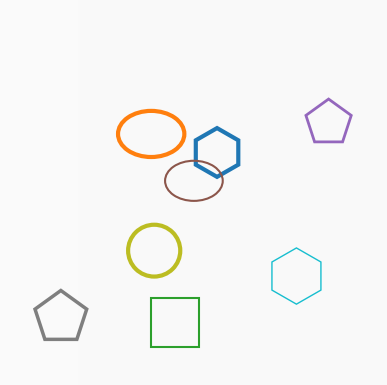[{"shape": "hexagon", "thickness": 3, "radius": 0.32, "center": [0.56, 0.604]}, {"shape": "oval", "thickness": 3, "radius": 0.43, "center": [0.39, 0.652]}, {"shape": "square", "thickness": 1.5, "radius": 0.31, "center": [0.452, 0.162]}, {"shape": "pentagon", "thickness": 2, "radius": 0.31, "center": [0.848, 0.681]}, {"shape": "oval", "thickness": 1.5, "radius": 0.37, "center": [0.5, 0.53]}, {"shape": "pentagon", "thickness": 2.5, "radius": 0.35, "center": [0.157, 0.175]}, {"shape": "circle", "thickness": 3, "radius": 0.34, "center": [0.398, 0.349]}, {"shape": "hexagon", "thickness": 1, "radius": 0.36, "center": [0.765, 0.283]}]